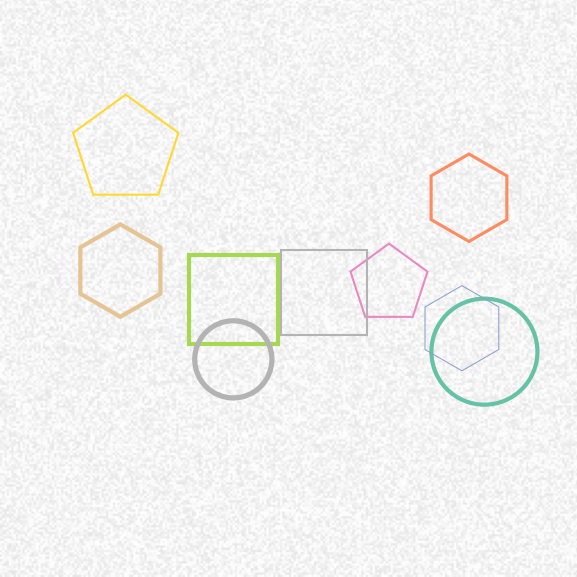[{"shape": "circle", "thickness": 2, "radius": 0.46, "center": [0.839, 0.39]}, {"shape": "hexagon", "thickness": 1.5, "radius": 0.38, "center": [0.812, 0.657]}, {"shape": "hexagon", "thickness": 0.5, "radius": 0.37, "center": [0.8, 0.431]}, {"shape": "pentagon", "thickness": 1, "radius": 0.35, "center": [0.674, 0.507]}, {"shape": "square", "thickness": 2, "radius": 0.38, "center": [0.404, 0.481]}, {"shape": "pentagon", "thickness": 1, "radius": 0.48, "center": [0.218, 0.74]}, {"shape": "hexagon", "thickness": 2, "radius": 0.4, "center": [0.208, 0.531]}, {"shape": "circle", "thickness": 2.5, "radius": 0.33, "center": [0.404, 0.377]}, {"shape": "square", "thickness": 1, "radius": 0.37, "center": [0.56, 0.493]}]